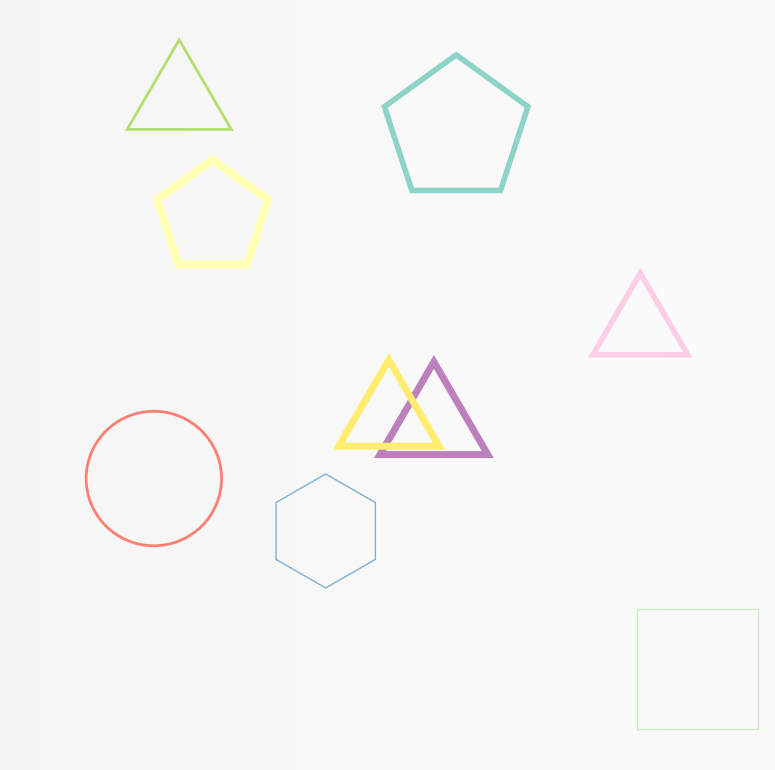[{"shape": "pentagon", "thickness": 2, "radius": 0.49, "center": [0.589, 0.831]}, {"shape": "pentagon", "thickness": 3, "radius": 0.38, "center": [0.274, 0.717]}, {"shape": "circle", "thickness": 1, "radius": 0.44, "center": [0.199, 0.379]}, {"shape": "hexagon", "thickness": 0.5, "radius": 0.37, "center": [0.42, 0.31]}, {"shape": "triangle", "thickness": 1, "radius": 0.39, "center": [0.231, 0.871]}, {"shape": "triangle", "thickness": 2, "radius": 0.35, "center": [0.826, 0.575]}, {"shape": "triangle", "thickness": 2.5, "radius": 0.4, "center": [0.56, 0.45]}, {"shape": "square", "thickness": 0.5, "radius": 0.39, "center": [0.9, 0.131]}, {"shape": "triangle", "thickness": 2.5, "radius": 0.37, "center": [0.502, 0.458]}]